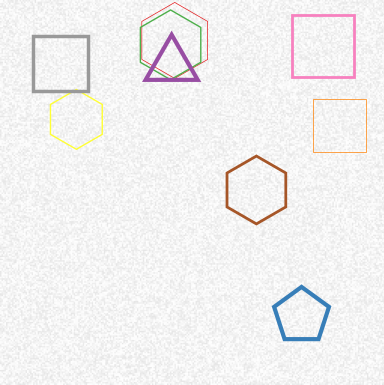[{"shape": "hexagon", "thickness": 0.5, "radius": 0.49, "center": [0.454, 0.895]}, {"shape": "pentagon", "thickness": 3, "radius": 0.37, "center": [0.783, 0.18]}, {"shape": "hexagon", "thickness": 1, "radius": 0.45, "center": [0.443, 0.884]}, {"shape": "triangle", "thickness": 3, "radius": 0.39, "center": [0.446, 0.832]}, {"shape": "square", "thickness": 0.5, "radius": 0.35, "center": [0.882, 0.674]}, {"shape": "hexagon", "thickness": 1, "radius": 0.39, "center": [0.198, 0.69]}, {"shape": "hexagon", "thickness": 2, "radius": 0.44, "center": [0.666, 0.507]}, {"shape": "square", "thickness": 2, "radius": 0.4, "center": [0.84, 0.88]}, {"shape": "square", "thickness": 2.5, "radius": 0.36, "center": [0.158, 0.834]}]